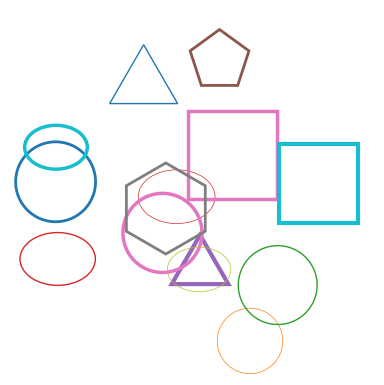[{"shape": "circle", "thickness": 2, "radius": 0.52, "center": [0.144, 0.528]}, {"shape": "triangle", "thickness": 1, "radius": 0.51, "center": [0.373, 0.782]}, {"shape": "circle", "thickness": 0.5, "radius": 0.43, "center": [0.649, 0.114]}, {"shape": "circle", "thickness": 1, "radius": 0.51, "center": [0.721, 0.26]}, {"shape": "oval", "thickness": 1, "radius": 0.49, "center": [0.15, 0.327]}, {"shape": "oval", "thickness": 0.5, "radius": 0.5, "center": [0.459, 0.489]}, {"shape": "triangle", "thickness": 3, "radius": 0.42, "center": [0.52, 0.305]}, {"shape": "pentagon", "thickness": 2, "radius": 0.4, "center": [0.57, 0.843]}, {"shape": "circle", "thickness": 2.5, "radius": 0.51, "center": [0.422, 0.395]}, {"shape": "square", "thickness": 2.5, "radius": 0.57, "center": [0.604, 0.597]}, {"shape": "hexagon", "thickness": 2, "radius": 0.59, "center": [0.431, 0.458]}, {"shape": "oval", "thickness": 0.5, "radius": 0.41, "center": [0.517, 0.3]}, {"shape": "oval", "thickness": 2.5, "radius": 0.41, "center": [0.145, 0.618]}, {"shape": "square", "thickness": 3, "radius": 0.51, "center": [0.828, 0.522]}]